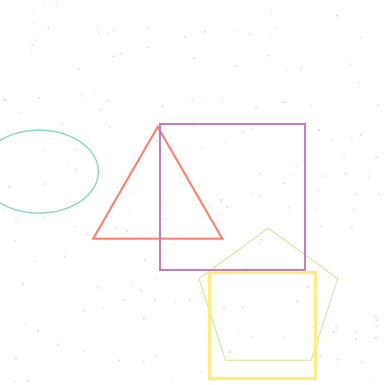[{"shape": "oval", "thickness": 1, "radius": 0.77, "center": [0.102, 0.554]}, {"shape": "triangle", "thickness": 1.5, "radius": 0.97, "center": [0.41, 0.477]}, {"shape": "pentagon", "thickness": 0.5, "radius": 0.95, "center": [0.697, 0.218]}, {"shape": "square", "thickness": 1.5, "radius": 0.95, "center": [0.604, 0.488]}, {"shape": "square", "thickness": 2, "radius": 0.68, "center": [0.68, 0.156]}]